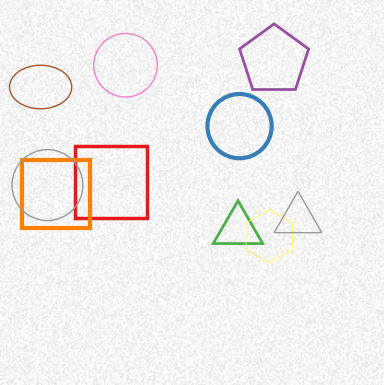[{"shape": "square", "thickness": 2.5, "radius": 0.47, "center": [0.288, 0.527]}, {"shape": "circle", "thickness": 3, "radius": 0.42, "center": [0.622, 0.672]}, {"shape": "triangle", "thickness": 2, "radius": 0.37, "center": [0.618, 0.404]}, {"shape": "pentagon", "thickness": 2, "radius": 0.47, "center": [0.712, 0.844]}, {"shape": "square", "thickness": 3, "radius": 0.44, "center": [0.146, 0.496]}, {"shape": "hexagon", "thickness": 0.5, "radius": 0.35, "center": [0.7, 0.386]}, {"shape": "oval", "thickness": 1, "radius": 0.4, "center": [0.106, 0.774]}, {"shape": "circle", "thickness": 1, "radius": 0.41, "center": [0.326, 0.831]}, {"shape": "circle", "thickness": 1, "radius": 0.46, "center": [0.123, 0.519]}, {"shape": "triangle", "thickness": 1, "radius": 0.36, "center": [0.774, 0.431]}]